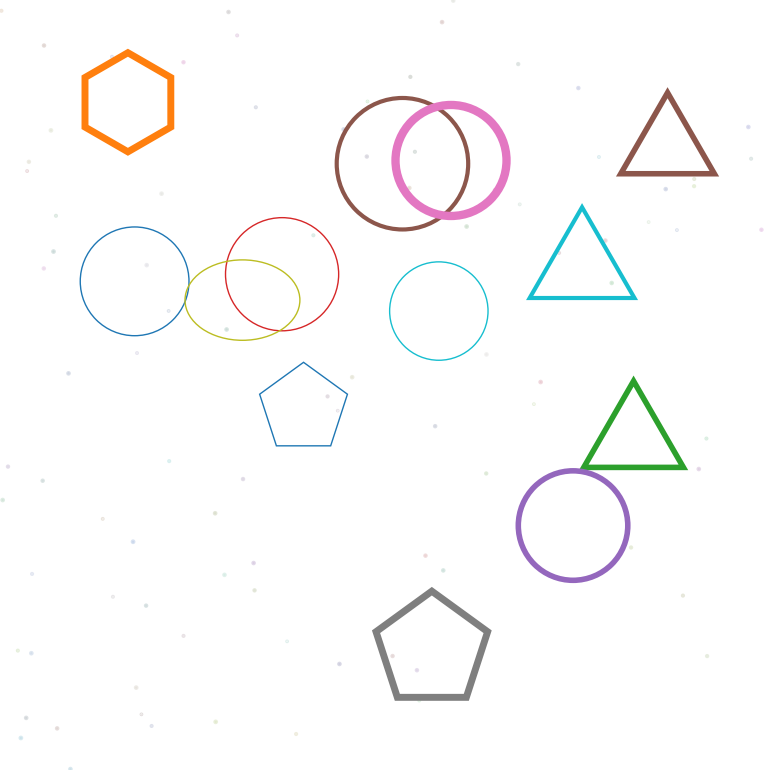[{"shape": "pentagon", "thickness": 0.5, "radius": 0.3, "center": [0.394, 0.47]}, {"shape": "circle", "thickness": 0.5, "radius": 0.35, "center": [0.175, 0.635]}, {"shape": "hexagon", "thickness": 2.5, "radius": 0.32, "center": [0.166, 0.867]}, {"shape": "triangle", "thickness": 2, "radius": 0.37, "center": [0.823, 0.43]}, {"shape": "circle", "thickness": 0.5, "radius": 0.37, "center": [0.366, 0.644]}, {"shape": "circle", "thickness": 2, "radius": 0.36, "center": [0.744, 0.317]}, {"shape": "triangle", "thickness": 2, "radius": 0.35, "center": [0.867, 0.809]}, {"shape": "circle", "thickness": 1.5, "radius": 0.43, "center": [0.523, 0.787]}, {"shape": "circle", "thickness": 3, "radius": 0.36, "center": [0.586, 0.792]}, {"shape": "pentagon", "thickness": 2.5, "radius": 0.38, "center": [0.561, 0.156]}, {"shape": "oval", "thickness": 0.5, "radius": 0.37, "center": [0.315, 0.61]}, {"shape": "circle", "thickness": 0.5, "radius": 0.32, "center": [0.57, 0.596]}, {"shape": "triangle", "thickness": 1.5, "radius": 0.39, "center": [0.756, 0.652]}]